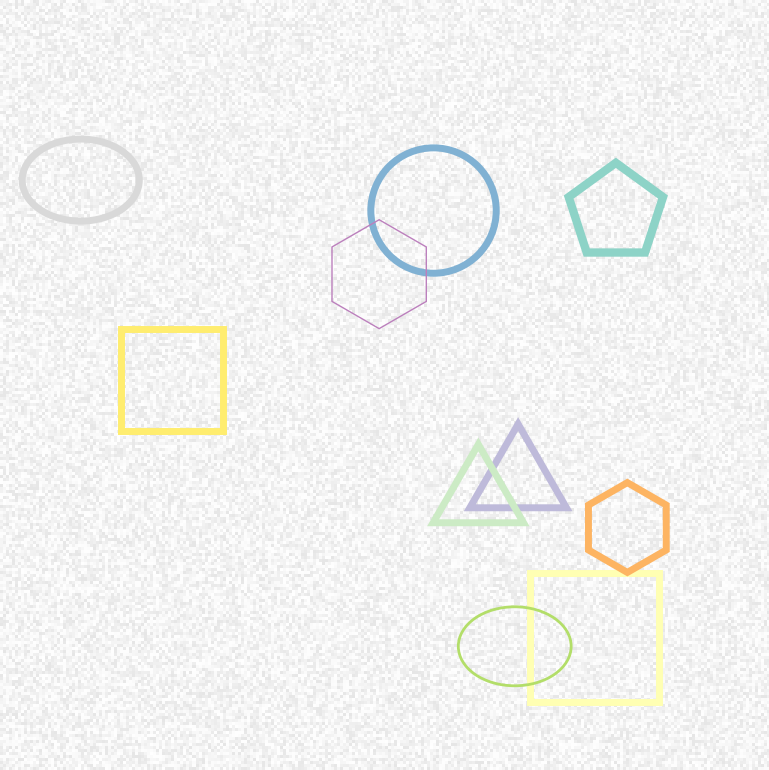[{"shape": "pentagon", "thickness": 3, "radius": 0.32, "center": [0.8, 0.724]}, {"shape": "square", "thickness": 2.5, "radius": 0.42, "center": [0.772, 0.172]}, {"shape": "triangle", "thickness": 2.5, "radius": 0.36, "center": [0.673, 0.377]}, {"shape": "circle", "thickness": 2.5, "radius": 0.41, "center": [0.563, 0.727]}, {"shape": "hexagon", "thickness": 2.5, "radius": 0.29, "center": [0.815, 0.315]}, {"shape": "oval", "thickness": 1, "radius": 0.37, "center": [0.668, 0.161]}, {"shape": "oval", "thickness": 2.5, "radius": 0.38, "center": [0.105, 0.766]}, {"shape": "hexagon", "thickness": 0.5, "radius": 0.35, "center": [0.492, 0.644]}, {"shape": "triangle", "thickness": 2.5, "radius": 0.34, "center": [0.621, 0.355]}, {"shape": "square", "thickness": 2.5, "radius": 0.33, "center": [0.223, 0.506]}]